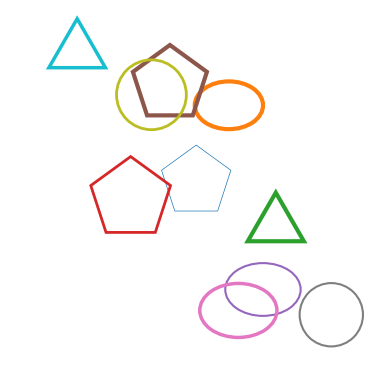[{"shape": "pentagon", "thickness": 0.5, "radius": 0.47, "center": [0.51, 0.528]}, {"shape": "oval", "thickness": 3, "radius": 0.44, "center": [0.595, 0.727]}, {"shape": "triangle", "thickness": 3, "radius": 0.42, "center": [0.716, 0.415]}, {"shape": "pentagon", "thickness": 2, "radius": 0.54, "center": [0.339, 0.484]}, {"shape": "oval", "thickness": 1.5, "radius": 0.49, "center": [0.683, 0.248]}, {"shape": "pentagon", "thickness": 3, "radius": 0.51, "center": [0.441, 0.782]}, {"shape": "oval", "thickness": 2.5, "radius": 0.5, "center": [0.619, 0.194]}, {"shape": "circle", "thickness": 1.5, "radius": 0.41, "center": [0.861, 0.182]}, {"shape": "circle", "thickness": 2, "radius": 0.45, "center": [0.393, 0.754]}, {"shape": "triangle", "thickness": 2.5, "radius": 0.42, "center": [0.2, 0.867]}]